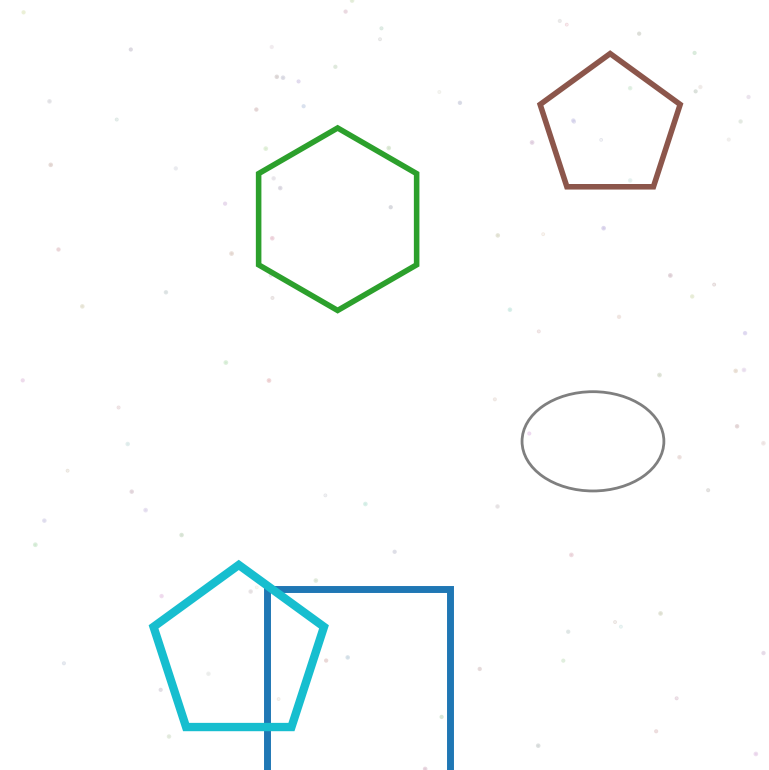[{"shape": "square", "thickness": 2.5, "radius": 0.6, "center": [0.466, 0.115]}, {"shape": "hexagon", "thickness": 2, "radius": 0.59, "center": [0.438, 0.715]}, {"shape": "pentagon", "thickness": 2, "radius": 0.48, "center": [0.792, 0.835]}, {"shape": "oval", "thickness": 1, "radius": 0.46, "center": [0.77, 0.427]}, {"shape": "pentagon", "thickness": 3, "radius": 0.58, "center": [0.31, 0.15]}]